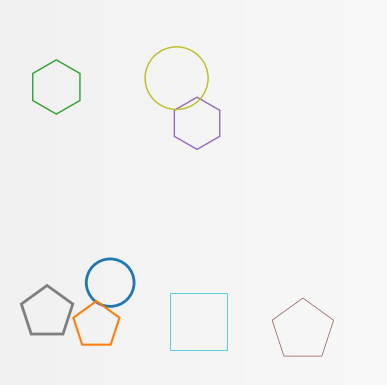[{"shape": "circle", "thickness": 2, "radius": 0.31, "center": [0.284, 0.266]}, {"shape": "pentagon", "thickness": 1.5, "radius": 0.31, "center": [0.249, 0.155]}, {"shape": "hexagon", "thickness": 1, "radius": 0.35, "center": [0.145, 0.774]}, {"shape": "hexagon", "thickness": 1, "radius": 0.34, "center": [0.509, 0.68]}, {"shape": "pentagon", "thickness": 0.5, "radius": 0.42, "center": [0.782, 0.142]}, {"shape": "pentagon", "thickness": 2, "radius": 0.35, "center": [0.121, 0.189]}, {"shape": "circle", "thickness": 1, "radius": 0.41, "center": [0.456, 0.797]}, {"shape": "square", "thickness": 0.5, "radius": 0.37, "center": [0.512, 0.165]}]